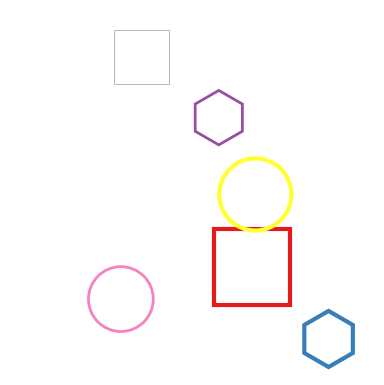[{"shape": "square", "thickness": 3, "radius": 0.49, "center": [0.655, 0.306]}, {"shape": "hexagon", "thickness": 3, "radius": 0.36, "center": [0.853, 0.12]}, {"shape": "hexagon", "thickness": 2, "radius": 0.35, "center": [0.568, 0.694]}, {"shape": "circle", "thickness": 3, "radius": 0.47, "center": [0.663, 0.495]}, {"shape": "circle", "thickness": 2, "radius": 0.42, "center": [0.314, 0.223]}, {"shape": "square", "thickness": 0.5, "radius": 0.35, "center": [0.368, 0.852]}]